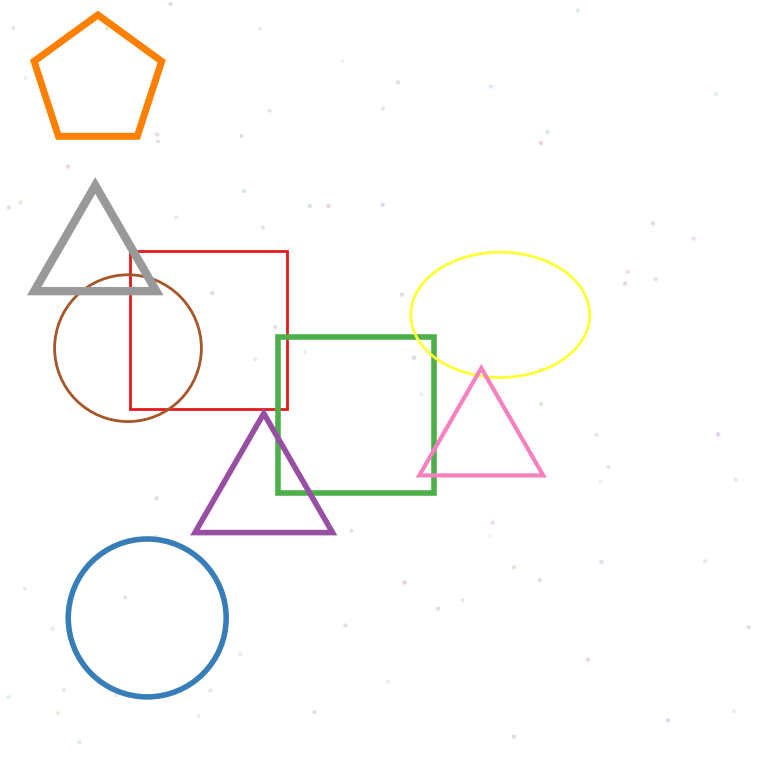[{"shape": "square", "thickness": 1, "radius": 0.51, "center": [0.271, 0.572]}, {"shape": "circle", "thickness": 2, "radius": 0.51, "center": [0.191, 0.197]}, {"shape": "square", "thickness": 2, "radius": 0.51, "center": [0.463, 0.461]}, {"shape": "triangle", "thickness": 2, "radius": 0.52, "center": [0.343, 0.36]}, {"shape": "pentagon", "thickness": 2.5, "radius": 0.44, "center": [0.127, 0.893]}, {"shape": "oval", "thickness": 1, "radius": 0.58, "center": [0.65, 0.591]}, {"shape": "circle", "thickness": 1, "radius": 0.48, "center": [0.166, 0.548]}, {"shape": "triangle", "thickness": 1.5, "radius": 0.46, "center": [0.625, 0.429]}, {"shape": "triangle", "thickness": 3, "radius": 0.46, "center": [0.124, 0.668]}]